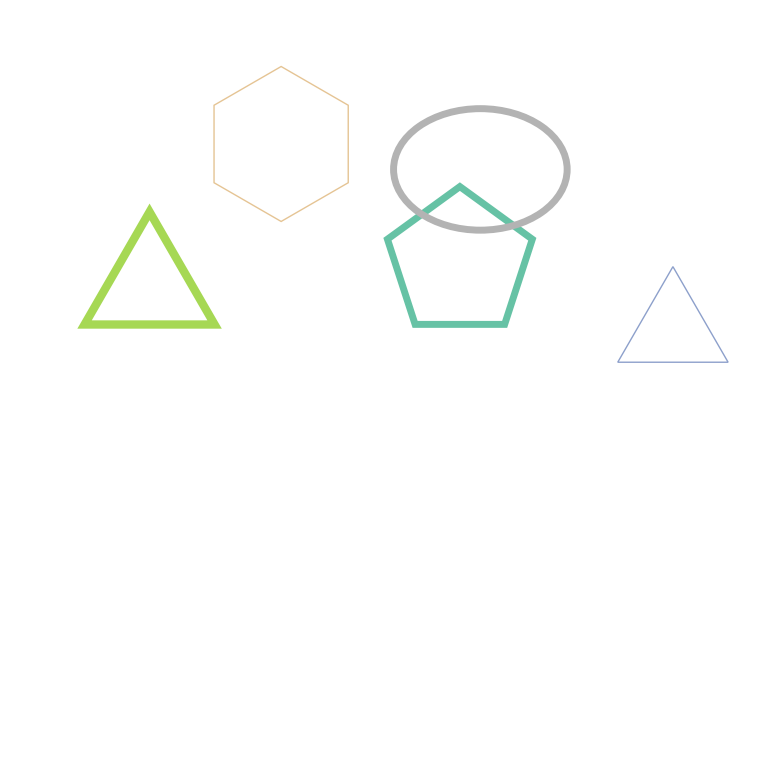[{"shape": "pentagon", "thickness": 2.5, "radius": 0.49, "center": [0.597, 0.659]}, {"shape": "triangle", "thickness": 0.5, "radius": 0.41, "center": [0.874, 0.571]}, {"shape": "triangle", "thickness": 3, "radius": 0.49, "center": [0.194, 0.627]}, {"shape": "hexagon", "thickness": 0.5, "radius": 0.5, "center": [0.365, 0.813]}, {"shape": "oval", "thickness": 2.5, "radius": 0.56, "center": [0.624, 0.78]}]